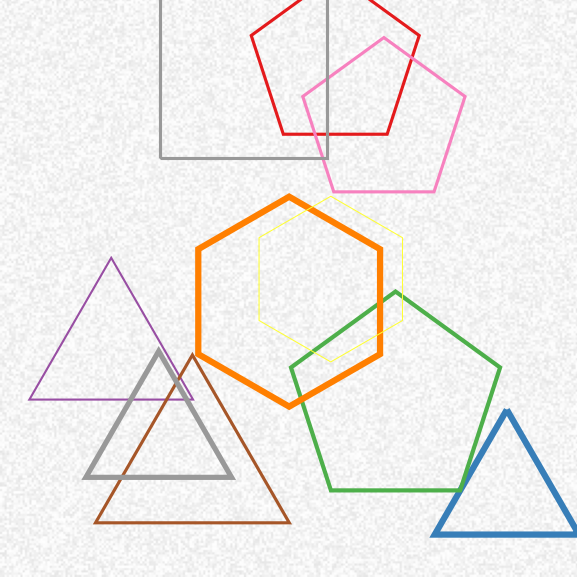[{"shape": "pentagon", "thickness": 1.5, "radius": 0.76, "center": [0.58, 0.89]}, {"shape": "triangle", "thickness": 3, "radius": 0.72, "center": [0.878, 0.146]}, {"shape": "pentagon", "thickness": 2, "radius": 0.95, "center": [0.685, 0.304]}, {"shape": "triangle", "thickness": 1, "radius": 0.82, "center": [0.193, 0.389]}, {"shape": "hexagon", "thickness": 3, "radius": 0.91, "center": [0.501, 0.477]}, {"shape": "hexagon", "thickness": 0.5, "radius": 0.72, "center": [0.573, 0.516]}, {"shape": "triangle", "thickness": 1.5, "radius": 0.97, "center": [0.333, 0.191]}, {"shape": "pentagon", "thickness": 1.5, "radius": 0.74, "center": [0.665, 0.786]}, {"shape": "triangle", "thickness": 2.5, "radius": 0.73, "center": [0.275, 0.245]}, {"shape": "square", "thickness": 1.5, "radius": 0.72, "center": [0.422, 0.87]}]